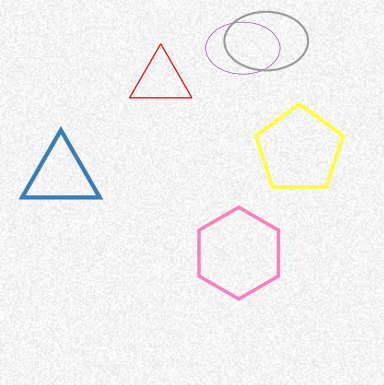[{"shape": "triangle", "thickness": 1, "radius": 0.47, "center": [0.418, 0.793]}, {"shape": "triangle", "thickness": 3, "radius": 0.58, "center": [0.158, 0.545]}, {"shape": "oval", "thickness": 0.5, "radius": 0.48, "center": [0.631, 0.875]}, {"shape": "pentagon", "thickness": 2.5, "radius": 0.6, "center": [0.778, 0.61]}, {"shape": "hexagon", "thickness": 2.5, "radius": 0.6, "center": [0.62, 0.342]}, {"shape": "oval", "thickness": 1.5, "radius": 0.54, "center": [0.692, 0.893]}]